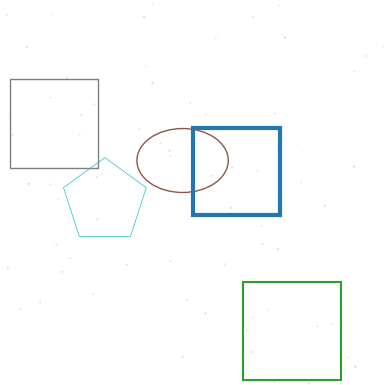[{"shape": "square", "thickness": 3, "radius": 0.56, "center": [0.614, 0.554]}, {"shape": "square", "thickness": 1.5, "radius": 0.64, "center": [0.758, 0.14]}, {"shape": "oval", "thickness": 1, "radius": 0.59, "center": [0.474, 0.583]}, {"shape": "square", "thickness": 1, "radius": 0.57, "center": [0.14, 0.679]}, {"shape": "pentagon", "thickness": 0.5, "radius": 0.57, "center": [0.272, 0.478]}]